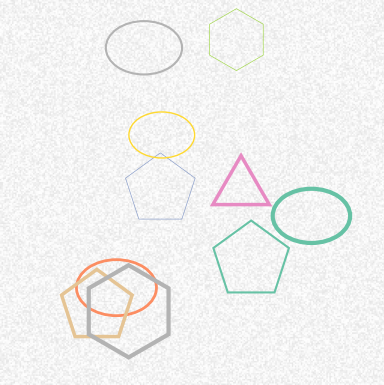[{"shape": "oval", "thickness": 3, "radius": 0.5, "center": [0.809, 0.439]}, {"shape": "pentagon", "thickness": 1.5, "radius": 0.52, "center": [0.652, 0.324]}, {"shape": "oval", "thickness": 2, "radius": 0.52, "center": [0.303, 0.253]}, {"shape": "pentagon", "thickness": 0.5, "radius": 0.48, "center": [0.416, 0.508]}, {"shape": "triangle", "thickness": 2.5, "radius": 0.42, "center": [0.626, 0.511]}, {"shape": "hexagon", "thickness": 0.5, "radius": 0.4, "center": [0.614, 0.897]}, {"shape": "oval", "thickness": 1, "radius": 0.43, "center": [0.42, 0.649]}, {"shape": "pentagon", "thickness": 2.5, "radius": 0.48, "center": [0.252, 0.204]}, {"shape": "oval", "thickness": 1.5, "radius": 0.5, "center": [0.374, 0.876]}, {"shape": "hexagon", "thickness": 3, "radius": 0.6, "center": [0.334, 0.191]}]